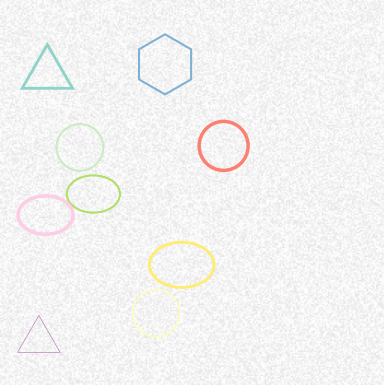[{"shape": "triangle", "thickness": 2, "radius": 0.38, "center": [0.123, 0.808]}, {"shape": "circle", "thickness": 1, "radius": 0.3, "center": [0.405, 0.186]}, {"shape": "circle", "thickness": 2.5, "radius": 0.32, "center": [0.581, 0.621]}, {"shape": "hexagon", "thickness": 1.5, "radius": 0.39, "center": [0.429, 0.833]}, {"shape": "oval", "thickness": 1.5, "radius": 0.35, "center": [0.243, 0.496]}, {"shape": "oval", "thickness": 2.5, "radius": 0.36, "center": [0.118, 0.441]}, {"shape": "triangle", "thickness": 0.5, "radius": 0.32, "center": [0.101, 0.117]}, {"shape": "circle", "thickness": 1.5, "radius": 0.3, "center": [0.208, 0.617]}, {"shape": "oval", "thickness": 2, "radius": 0.42, "center": [0.472, 0.312]}]